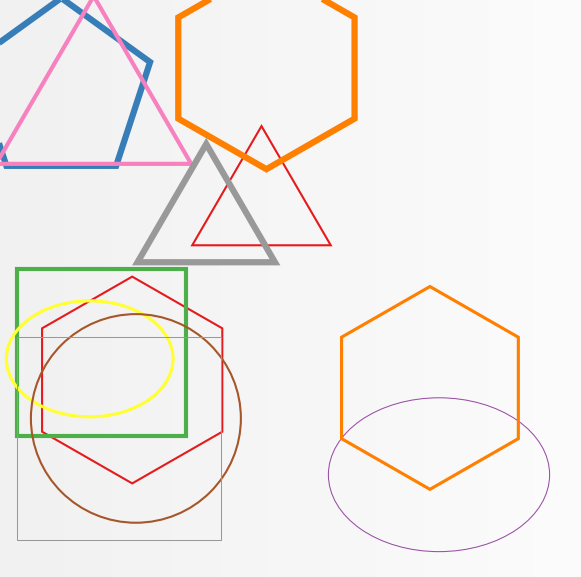[{"shape": "hexagon", "thickness": 1, "radius": 0.9, "center": [0.227, 0.341]}, {"shape": "triangle", "thickness": 1, "radius": 0.69, "center": [0.45, 0.643]}, {"shape": "pentagon", "thickness": 3, "radius": 0.8, "center": [0.105, 0.842]}, {"shape": "square", "thickness": 2, "radius": 0.73, "center": [0.175, 0.389]}, {"shape": "oval", "thickness": 0.5, "radius": 0.95, "center": [0.755, 0.177]}, {"shape": "hexagon", "thickness": 1.5, "radius": 0.88, "center": [0.74, 0.327]}, {"shape": "hexagon", "thickness": 3, "radius": 0.88, "center": [0.458, 0.881]}, {"shape": "oval", "thickness": 1.5, "radius": 0.72, "center": [0.154, 0.378]}, {"shape": "circle", "thickness": 1, "radius": 0.9, "center": [0.234, 0.275]}, {"shape": "triangle", "thickness": 2, "radius": 0.97, "center": [0.161, 0.812]}, {"shape": "triangle", "thickness": 3, "radius": 0.68, "center": [0.355, 0.613]}, {"shape": "square", "thickness": 0.5, "radius": 0.88, "center": [0.205, 0.24]}]